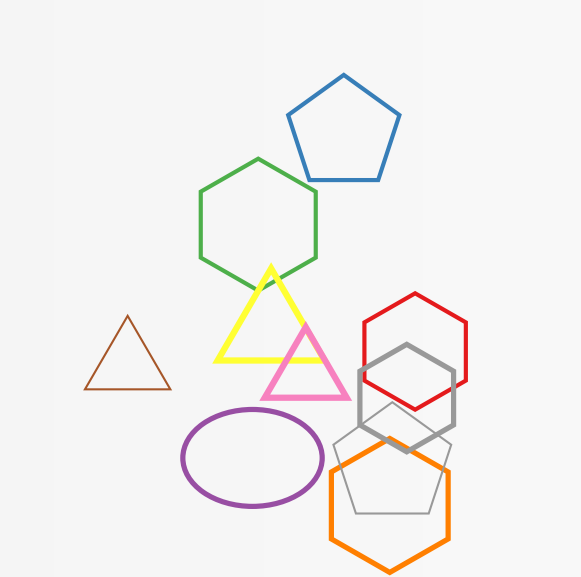[{"shape": "hexagon", "thickness": 2, "radius": 0.5, "center": [0.714, 0.391]}, {"shape": "pentagon", "thickness": 2, "radius": 0.5, "center": [0.591, 0.769]}, {"shape": "hexagon", "thickness": 2, "radius": 0.57, "center": [0.444, 0.61]}, {"shape": "oval", "thickness": 2.5, "radius": 0.6, "center": [0.434, 0.206]}, {"shape": "hexagon", "thickness": 2.5, "radius": 0.58, "center": [0.671, 0.124]}, {"shape": "triangle", "thickness": 3, "radius": 0.53, "center": [0.466, 0.428]}, {"shape": "triangle", "thickness": 1, "radius": 0.42, "center": [0.22, 0.367]}, {"shape": "triangle", "thickness": 3, "radius": 0.41, "center": [0.526, 0.351]}, {"shape": "hexagon", "thickness": 2.5, "radius": 0.47, "center": [0.7, 0.31]}, {"shape": "pentagon", "thickness": 1, "radius": 0.53, "center": [0.675, 0.196]}]